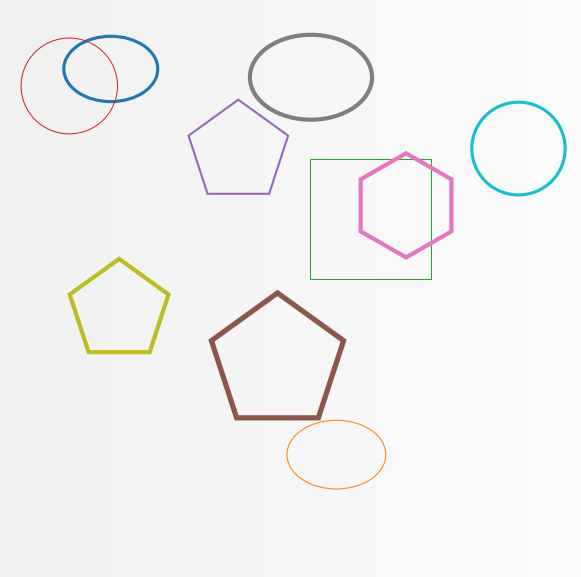[{"shape": "oval", "thickness": 1.5, "radius": 0.4, "center": [0.191, 0.88]}, {"shape": "oval", "thickness": 0.5, "radius": 0.43, "center": [0.579, 0.212]}, {"shape": "square", "thickness": 0.5, "radius": 0.52, "center": [0.637, 0.62]}, {"shape": "circle", "thickness": 0.5, "radius": 0.41, "center": [0.119, 0.85]}, {"shape": "pentagon", "thickness": 1, "radius": 0.45, "center": [0.41, 0.736]}, {"shape": "pentagon", "thickness": 2.5, "radius": 0.6, "center": [0.477, 0.372]}, {"shape": "hexagon", "thickness": 2, "radius": 0.45, "center": [0.699, 0.644]}, {"shape": "oval", "thickness": 2, "radius": 0.53, "center": [0.535, 0.865]}, {"shape": "pentagon", "thickness": 2, "radius": 0.45, "center": [0.205, 0.462]}, {"shape": "circle", "thickness": 1.5, "radius": 0.4, "center": [0.892, 0.742]}]